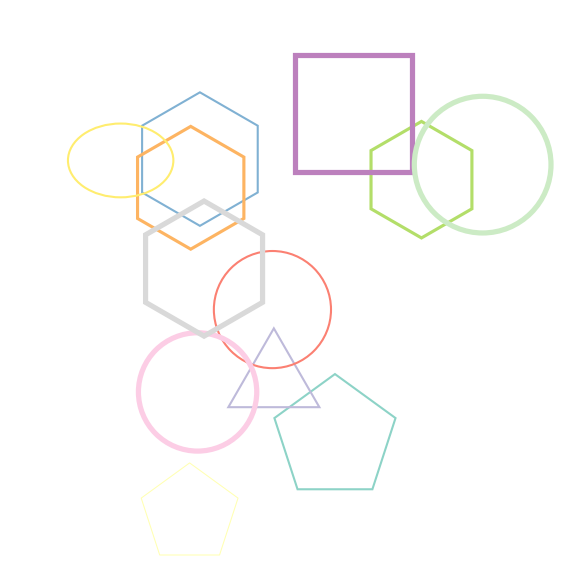[{"shape": "pentagon", "thickness": 1, "radius": 0.55, "center": [0.58, 0.241]}, {"shape": "pentagon", "thickness": 0.5, "radius": 0.44, "center": [0.328, 0.109]}, {"shape": "triangle", "thickness": 1, "radius": 0.46, "center": [0.474, 0.34]}, {"shape": "circle", "thickness": 1, "radius": 0.51, "center": [0.472, 0.463]}, {"shape": "hexagon", "thickness": 1, "radius": 0.58, "center": [0.346, 0.724]}, {"shape": "hexagon", "thickness": 1.5, "radius": 0.53, "center": [0.33, 0.674]}, {"shape": "hexagon", "thickness": 1.5, "radius": 0.5, "center": [0.73, 0.688]}, {"shape": "circle", "thickness": 2.5, "radius": 0.51, "center": [0.342, 0.32]}, {"shape": "hexagon", "thickness": 2.5, "radius": 0.58, "center": [0.353, 0.534]}, {"shape": "square", "thickness": 2.5, "radius": 0.51, "center": [0.612, 0.803]}, {"shape": "circle", "thickness": 2.5, "radius": 0.59, "center": [0.836, 0.714]}, {"shape": "oval", "thickness": 1, "radius": 0.46, "center": [0.209, 0.721]}]